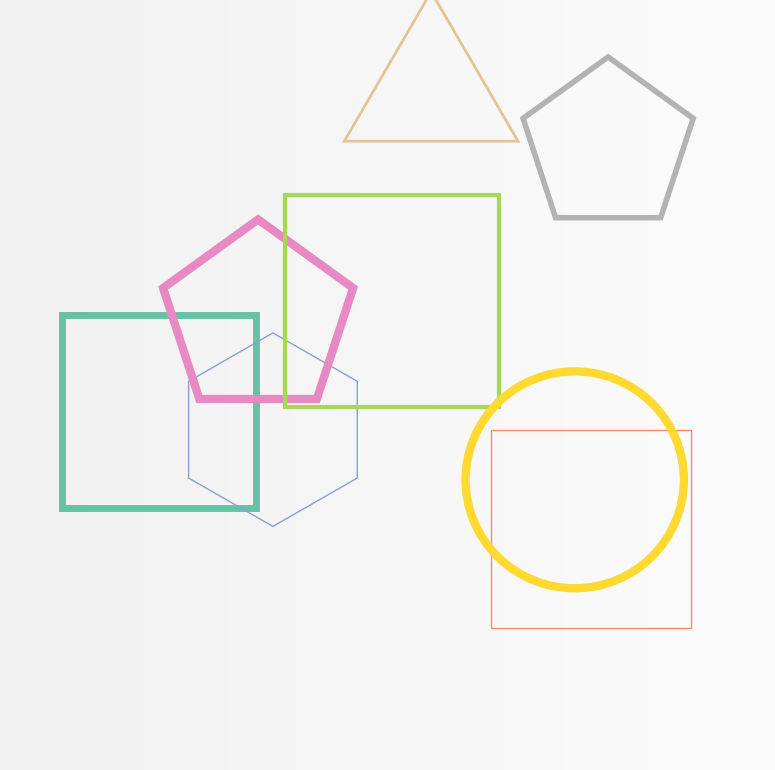[{"shape": "square", "thickness": 2.5, "radius": 0.63, "center": [0.205, 0.465]}, {"shape": "square", "thickness": 0.5, "radius": 0.64, "center": [0.763, 0.313]}, {"shape": "hexagon", "thickness": 0.5, "radius": 0.63, "center": [0.352, 0.442]}, {"shape": "pentagon", "thickness": 3, "radius": 0.64, "center": [0.333, 0.586]}, {"shape": "square", "thickness": 1.5, "radius": 0.69, "center": [0.506, 0.609]}, {"shape": "circle", "thickness": 3, "radius": 0.7, "center": [0.742, 0.377]}, {"shape": "triangle", "thickness": 1, "radius": 0.65, "center": [0.556, 0.881]}, {"shape": "pentagon", "thickness": 2, "radius": 0.58, "center": [0.785, 0.811]}]